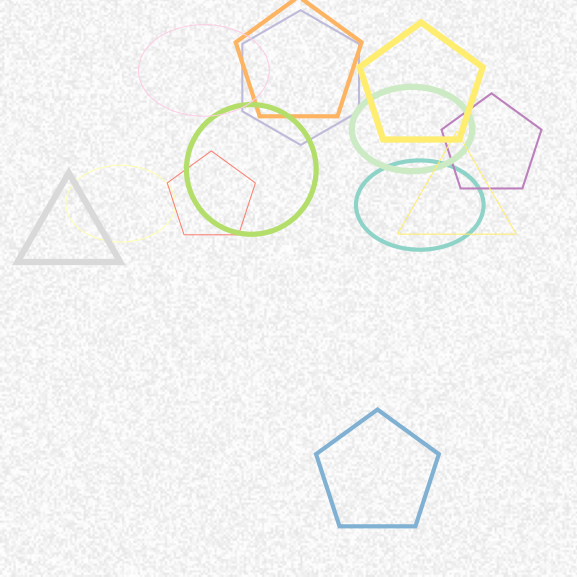[{"shape": "oval", "thickness": 2, "radius": 0.55, "center": [0.727, 0.644]}, {"shape": "oval", "thickness": 0.5, "radius": 0.47, "center": [0.209, 0.647]}, {"shape": "hexagon", "thickness": 1, "radius": 0.58, "center": [0.521, 0.865]}, {"shape": "pentagon", "thickness": 0.5, "radius": 0.4, "center": [0.366, 0.658]}, {"shape": "pentagon", "thickness": 2, "radius": 0.56, "center": [0.654, 0.178]}, {"shape": "pentagon", "thickness": 2, "radius": 0.57, "center": [0.517, 0.89]}, {"shape": "circle", "thickness": 2.5, "radius": 0.56, "center": [0.435, 0.706]}, {"shape": "oval", "thickness": 0.5, "radius": 0.57, "center": [0.353, 0.877]}, {"shape": "triangle", "thickness": 3, "radius": 0.51, "center": [0.119, 0.597]}, {"shape": "pentagon", "thickness": 1, "radius": 0.46, "center": [0.851, 0.746]}, {"shape": "oval", "thickness": 3, "radius": 0.52, "center": [0.714, 0.776]}, {"shape": "triangle", "thickness": 0.5, "radius": 0.59, "center": [0.791, 0.653]}, {"shape": "pentagon", "thickness": 3, "radius": 0.56, "center": [0.729, 0.848]}]